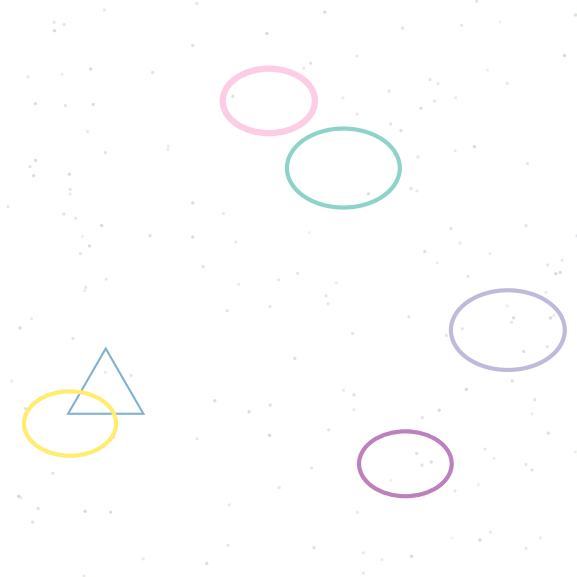[{"shape": "oval", "thickness": 2, "radius": 0.49, "center": [0.595, 0.708]}, {"shape": "oval", "thickness": 2, "radius": 0.49, "center": [0.879, 0.428]}, {"shape": "triangle", "thickness": 1, "radius": 0.38, "center": [0.183, 0.32]}, {"shape": "oval", "thickness": 3, "radius": 0.4, "center": [0.466, 0.824]}, {"shape": "oval", "thickness": 2, "radius": 0.4, "center": [0.702, 0.196]}, {"shape": "oval", "thickness": 2, "radius": 0.4, "center": [0.121, 0.266]}]